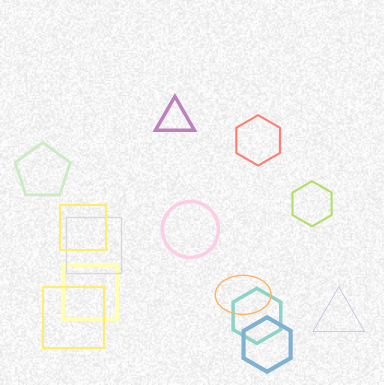[{"shape": "hexagon", "thickness": 2.5, "radius": 0.36, "center": [0.667, 0.18]}, {"shape": "square", "thickness": 3, "radius": 0.35, "center": [0.233, 0.242]}, {"shape": "triangle", "thickness": 0.5, "radius": 0.39, "center": [0.88, 0.177]}, {"shape": "hexagon", "thickness": 1.5, "radius": 0.33, "center": [0.67, 0.635]}, {"shape": "hexagon", "thickness": 3, "radius": 0.35, "center": [0.694, 0.105]}, {"shape": "oval", "thickness": 1, "radius": 0.36, "center": [0.632, 0.234]}, {"shape": "hexagon", "thickness": 1.5, "radius": 0.29, "center": [0.811, 0.471]}, {"shape": "circle", "thickness": 2.5, "radius": 0.36, "center": [0.495, 0.404]}, {"shape": "square", "thickness": 1, "radius": 0.36, "center": [0.244, 0.364]}, {"shape": "triangle", "thickness": 2.5, "radius": 0.29, "center": [0.454, 0.691]}, {"shape": "pentagon", "thickness": 2, "radius": 0.38, "center": [0.111, 0.555]}, {"shape": "square", "thickness": 1.5, "radius": 0.39, "center": [0.191, 0.176]}, {"shape": "square", "thickness": 1.5, "radius": 0.3, "center": [0.216, 0.409]}]